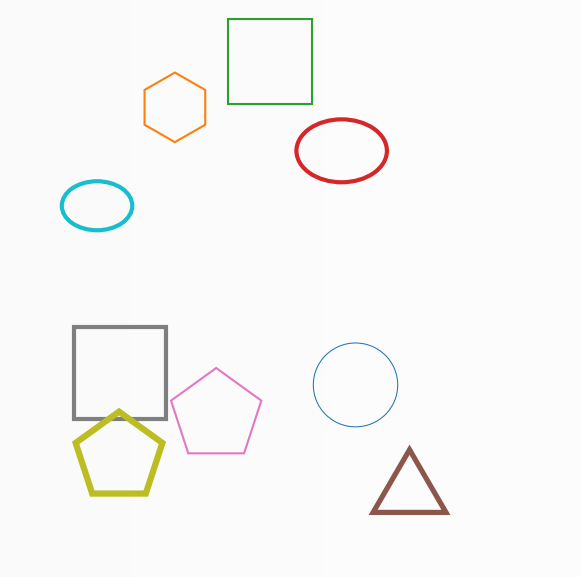[{"shape": "circle", "thickness": 0.5, "radius": 0.36, "center": [0.612, 0.333]}, {"shape": "hexagon", "thickness": 1, "radius": 0.3, "center": [0.301, 0.813]}, {"shape": "square", "thickness": 1, "radius": 0.36, "center": [0.465, 0.893]}, {"shape": "oval", "thickness": 2, "radius": 0.39, "center": [0.588, 0.738]}, {"shape": "triangle", "thickness": 2.5, "radius": 0.36, "center": [0.705, 0.148]}, {"shape": "pentagon", "thickness": 1, "radius": 0.41, "center": [0.372, 0.28]}, {"shape": "square", "thickness": 2, "radius": 0.4, "center": [0.207, 0.354]}, {"shape": "pentagon", "thickness": 3, "radius": 0.39, "center": [0.205, 0.208]}, {"shape": "oval", "thickness": 2, "radius": 0.3, "center": [0.167, 0.643]}]